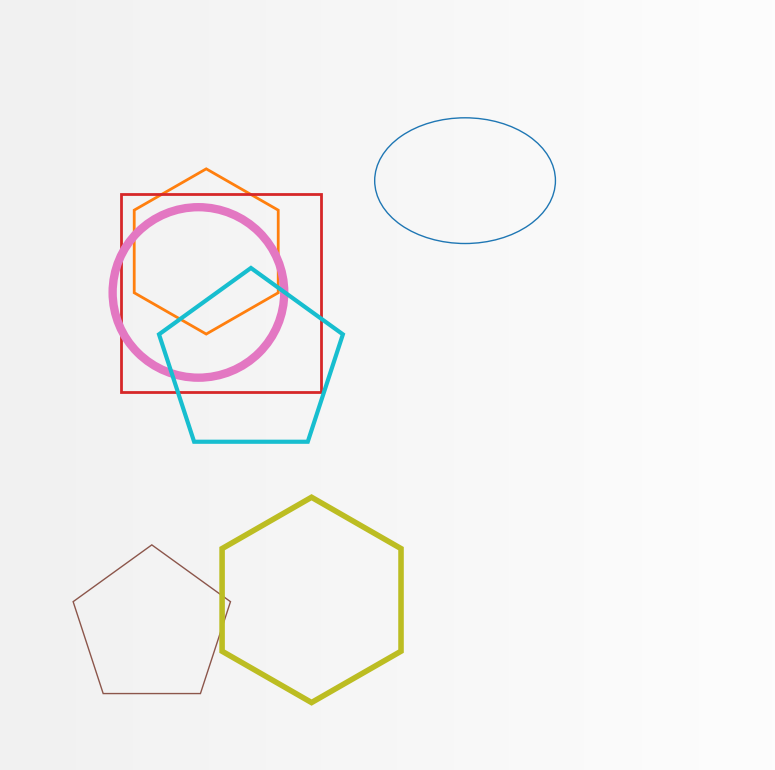[{"shape": "oval", "thickness": 0.5, "radius": 0.58, "center": [0.6, 0.765]}, {"shape": "hexagon", "thickness": 1, "radius": 0.54, "center": [0.266, 0.673]}, {"shape": "square", "thickness": 1, "radius": 0.64, "center": [0.285, 0.619]}, {"shape": "pentagon", "thickness": 0.5, "radius": 0.53, "center": [0.196, 0.186]}, {"shape": "circle", "thickness": 3, "radius": 0.55, "center": [0.256, 0.62]}, {"shape": "hexagon", "thickness": 2, "radius": 0.67, "center": [0.402, 0.221]}, {"shape": "pentagon", "thickness": 1.5, "radius": 0.62, "center": [0.324, 0.527]}]